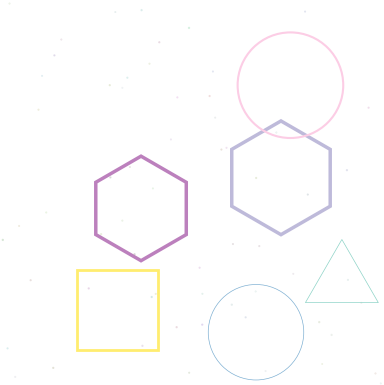[{"shape": "triangle", "thickness": 0.5, "radius": 0.55, "center": [0.888, 0.269]}, {"shape": "hexagon", "thickness": 2.5, "radius": 0.74, "center": [0.73, 0.538]}, {"shape": "circle", "thickness": 0.5, "radius": 0.62, "center": [0.665, 0.137]}, {"shape": "circle", "thickness": 1.5, "radius": 0.69, "center": [0.754, 0.779]}, {"shape": "hexagon", "thickness": 2.5, "radius": 0.68, "center": [0.366, 0.459]}, {"shape": "square", "thickness": 2, "radius": 0.52, "center": [0.305, 0.195]}]